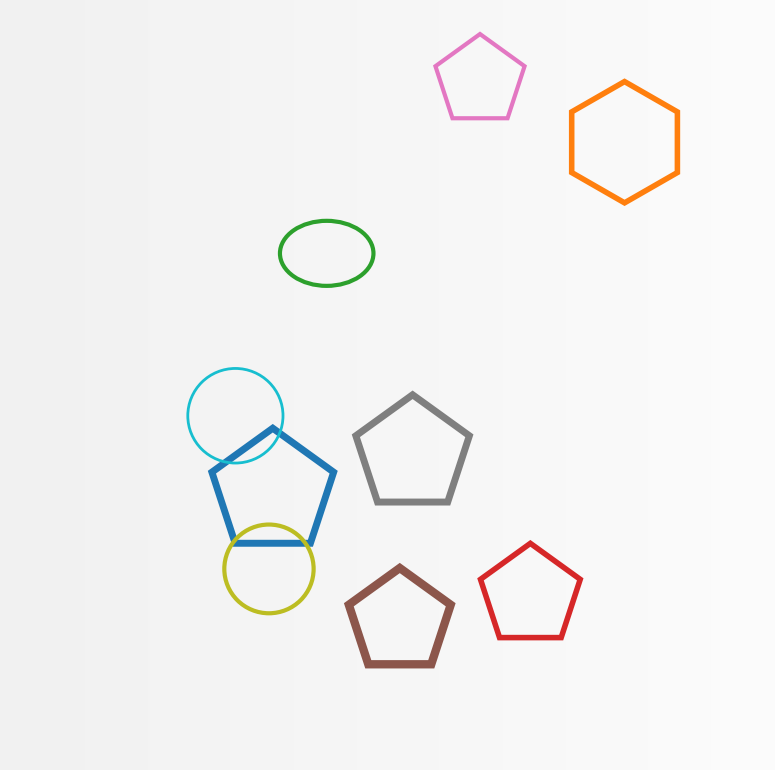[{"shape": "pentagon", "thickness": 2.5, "radius": 0.41, "center": [0.352, 0.361]}, {"shape": "hexagon", "thickness": 2, "radius": 0.39, "center": [0.806, 0.815]}, {"shape": "oval", "thickness": 1.5, "radius": 0.3, "center": [0.422, 0.671]}, {"shape": "pentagon", "thickness": 2, "radius": 0.34, "center": [0.684, 0.227]}, {"shape": "pentagon", "thickness": 3, "radius": 0.35, "center": [0.516, 0.193]}, {"shape": "pentagon", "thickness": 1.5, "radius": 0.3, "center": [0.619, 0.895]}, {"shape": "pentagon", "thickness": 2.5, "radius": 0.39, "center": [0.532, 0.41]}, {"shape": "circle", "thickness": 1.5, "radius": 0.29, "center": [0.347, 0.261]}, {"shape": "circle", "thickness": 1, "radius": 0.31, "center": [0.304, 0.46]}]